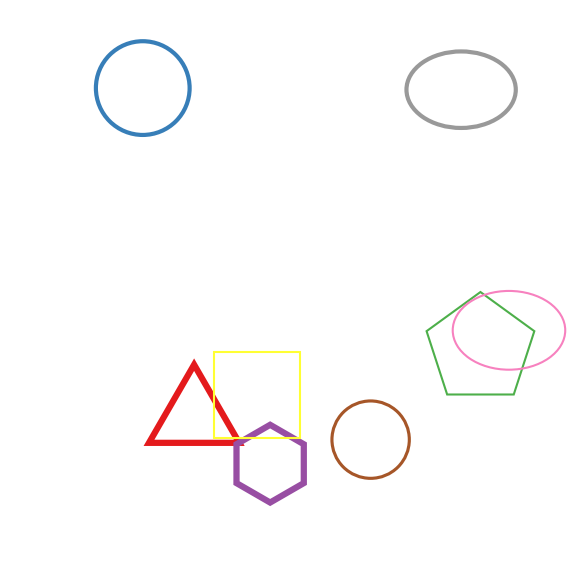[{"shape": "triangle", "thickness": 3, "radius": 0.45, "center": [0.336, 0.277]}, {"shape": "circle", "thickness": 2, "radius": 0.41, "center": [0.247, 0.847]}, {"shape": "pentagon", "thickness": 1, "radius": 0.49, "center": [0.832, 0.395]}, {"shape": "hexagon", "thickness": 3, "radius": 0.34, "center": [0.468, 0.196]}, {"shape": "square", "thickness": 1, "radius": 0.37, "center": [0.445, 0.315]}, {"shape": "circle", "thickness": 1.5, "radius": 0.33, "center": [0.642, 0.238]}, {"shape": "oval", "thickness": 1, "radius": 0.49, "center": [0.881, 0.427]}, {"shape": "oval", "thickness": 2, "radius": 0.47, "center": [0.798, 0.844]}]